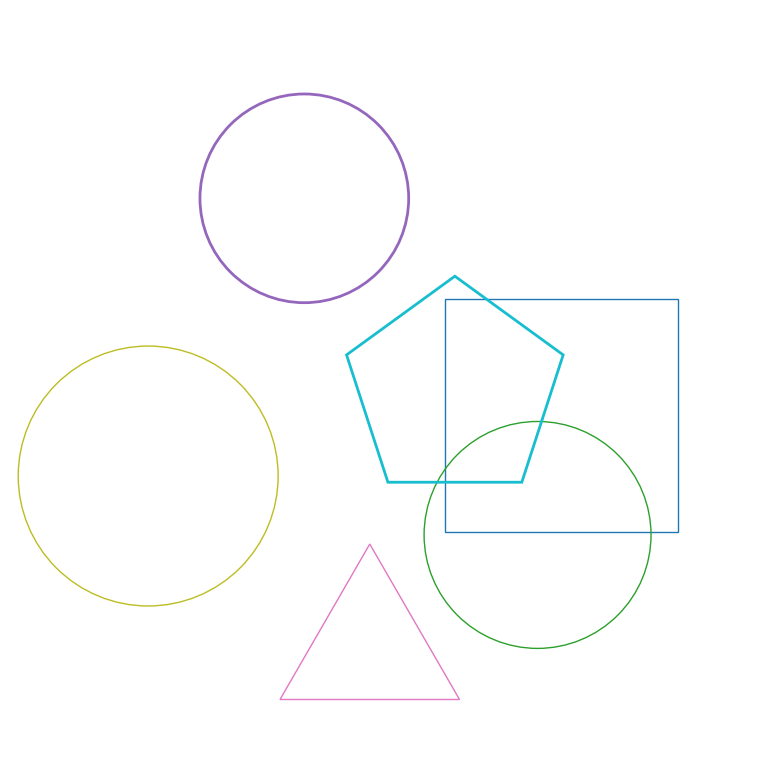[{"shape": "square", "thickness": 0.5, "radius": 0.76, "center": [0.729, 0.46]}, {"shape": "circle", "thickness": 0.5, "radius": 0.74, "center": [0.698, 0.305]}, {"shape": "circle", "thickness": 1, "radius": 0.68, "center": [0.395, 0.742]}, {"shape": "triangle", "thickness": 0.5, "radius": 0.67, "center": [0.48, 0.159]}, {"shape": "circle", "thickness": 0.5, "radius": 0.84, "center": [0.192, 0.382]}, {"shape": "pentagon", "thickness": 1, "radius": 0.74, "center": [0.591, 0.493]}]